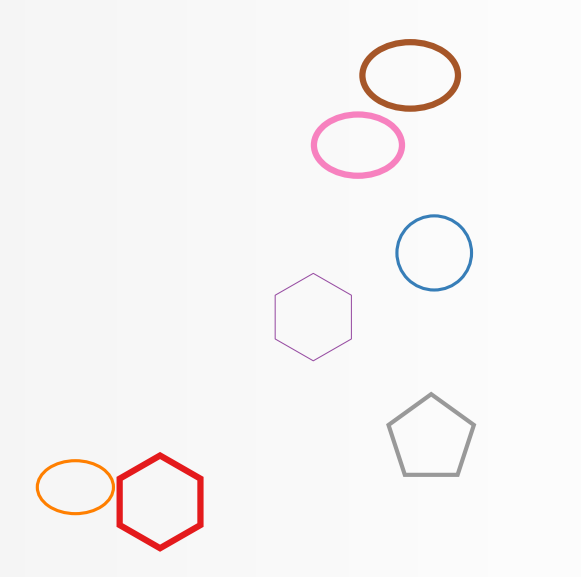[{"shape": "hexagon", "thickness": 3, "radius": 0.4, "center": [0.275, 0.13]}, {"shape": "circle", "thickness": 1.5, "radius": 0.32, "center": [0.747, 0.561]}, {"shape": "hexagon", "thickness": 0.5, "radius": 0.38, "center": [0.539, 0.45]}, {"shape": "oval", "thickness": 1.5, "radius": 0.33, "center": [0.13, 0.156]}, {"shape": "oval", "thickness": 3, "radius": 0.41, "center": [0.706, 0.869]}, {"shape": "oval", "thickness": 3, "radius": 0.38, "center": [0.616, 0.748]}, {"shape": "pentagon", "thickness": 2, "radius": 0.39, "center": [0.742, 0.239]}]